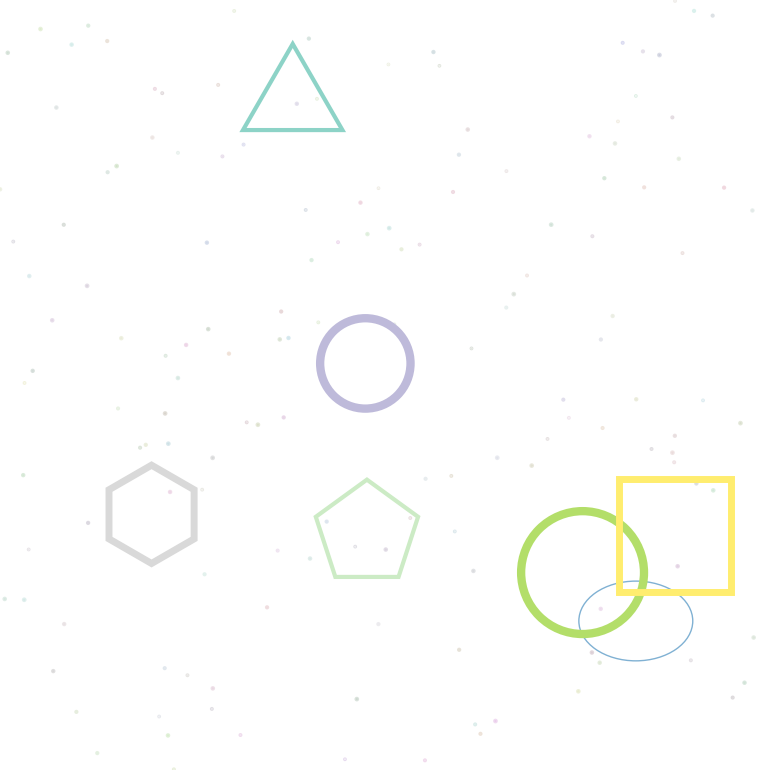[{"shape": "triangle", "thickness": 1.5, "radius": 0.37, "center": [0.38, 0.868]}, {"shape": "circle", "thickness": 3, "radius": 0.29, "center": [0.474, 0.528]}, {"shape": "oval", "thickness": 0.5, "radius": 0.37, "center": [0.826, 0.194]}, {"shape": "circle", "thickness": 3, "radius": 0.4, "center": [0.757, 0.256]}, {"shape": "hexagon", "thickness": 2.5, "radius": 0.32, "center": [0.197, 0.332]}, {"shape": "pentagon", "thickness": 1.5, "radius": 0.35, "center": [0.477, 0.307]}, {"shape": "square", "thickness": 2.5, "radius": 0.36, "center": [0.877, 0.305]}]